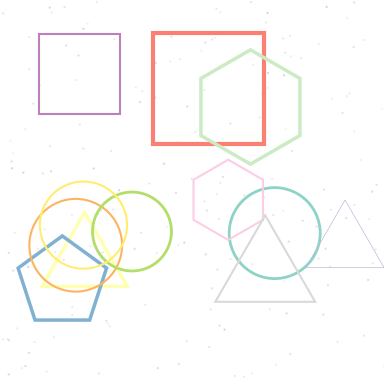[{"shape": "circle", "thickness": 2, "radius": 0.59, "center": [0.713, 0.395]}, {"shape": "triangle", "thickness": 2.5, "radius": 0.64, "center": [0.22, 0.32]}, {"shape": "triangle", "thickness": 0.5, "radius": 0.59, "center": [0.896, 0.363]}, {"shape": "square", "thickness": 3, "radius": 0.72, "center": [0.542, 0.77]}, {"shape": "pentagon", "thickness": 2.5, "radius": 0.6, "center": [0.162, 0.266]}, {"shape": "circle", "thickness": 1.5, "radius": 0.6, "center": [0.197, 0.363]}, {"shape": "circle", "thickness": 2, "radius": 0.51, "center": [0.343, 0.399]}, {"shape": "hexagon", "thickness": 1.5, "radius": 0.52, "center": [0.593, 0.481]}, {"shape": "triangle", "thickness": 1.5, "radius": 0.75, "center": [0.689, 0.291]}, {"shape": "square", "thickness": 1.5, "radius": 0.52, "center": [0.207, 0.808]}, {"shape": "hexagon", "thickness": 2.5, "radius": 0.74, "center": [0.65, 0.722]}, {"shape": "circle", "thickness": 1.5, "radius": 0.57, "center": [0.217, 0.415]}]